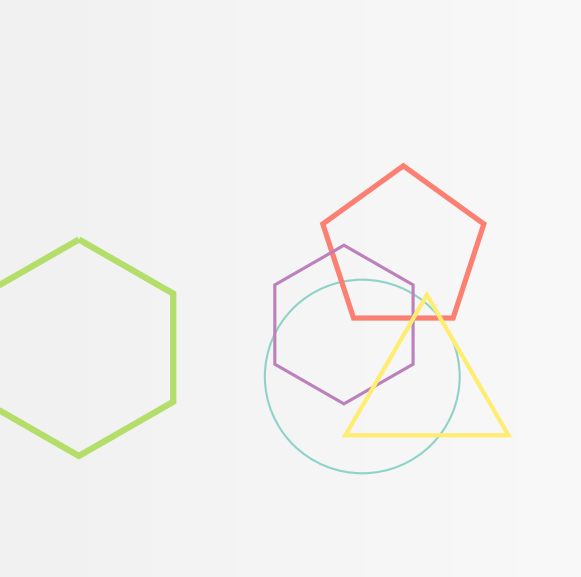[{"shape": "circle", "thickness": 1, "radius": 0.84, "center": [0.623, 0.347]}, {"shape": "pentagon", "thickness": 2.5, "radius": 0.73, "center": [0.694, 0.566]}, {"shape": "hexagon", "thickness": 3, "radius": 0.94, "center": [0.136, 0.397]}, {"shape": "hexagon", "thickness": 1.5, "radius": 0.69, "center": [0.592, 0.437]}, {"shape": "triangle", "thickness": 2, "radius": 0.81, "center": [0.734, 0.326]}]